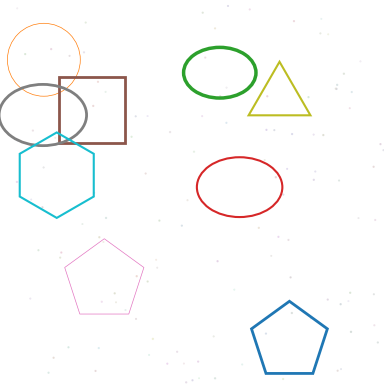[{"shape": "pentagon", "thickness": 2, "radius": 0.52, "center": [0.752, 0.114]}, {"shape": "circle", "thickness": 0.5, "radius": 0.47, "center": [0.114, 0.845]}, {"shape": "oval", "thickness": 2.5, "radius": 0.47, "center": [0.571, 0.811]}, {"shape": "oval", "thickness": 1.5, "radius": 0.56, "center": [0.622, 0.514]}, {"shape": "square", "thickness": 2, "radius": 0.43, "center": [0.238, 0.714]}, {"shape": "pentagon", "thickness": 0.5, "radius": 0.54, "center": [0.271, 0.272]}, {"shape": "oval", "thickness": 2, "radius": 0.57, "center": [0.111, 0.701]}, {"shape": "triangle", "thickness": 1.5, "radius": 0.46, "center": [0.726, 0.747]}, {"shape": "hexagon", "thickness": 1.5, "radius": 0.56, "center": [0.147, 0.545]}]